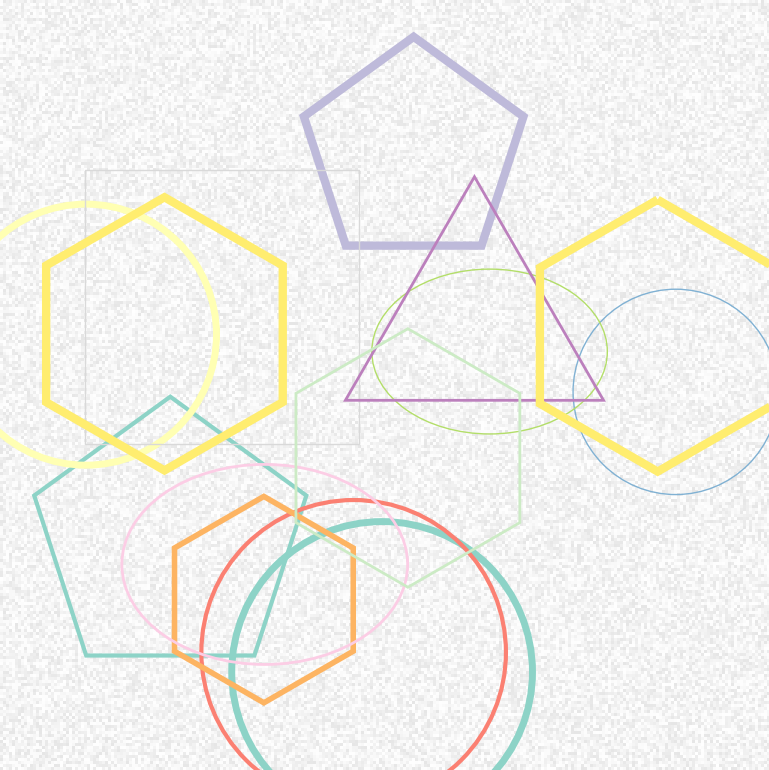[{"shape": "pentagon", "thickness": 1.5, "radius": 0.93, "center": [0.221, 0.299]}, {"shape": "circle", "thickness": 2.5, "radius": 0.98, "center": [0.496, 0.127]}, {"shape": "circle", "thickness": 2.5, "radius": 0.85, "center": [0.112, 0.565]}, {"shape": "pentagon", "thickness": 3, "radius": 0.75, "center": [0.537, 0.802]}, {"shape": "circle", "thickness": 1.5, "radius": 0.99, "center": [0.459, 0.153]}, {"shape": "circle", "thickness": 0.5, "radius": 0.67, "center": [0.878, 0.491]}, {"shape": "hexagon", "thickness": 2, "radius": 0.67, "center": [0.343, 0.221]}, {"shape": "oval", "thickness": 0.5, "radius": 0.76, "center": [0.636, 0.543]}, {"shape": "oval", "thickness": 1, "radius": 0.93, "center": [0.344, 0.267]}, {"shape": "square", "thickness": 0.5, "radius": 0.89, "center": [0.289, 0.602]}, {"shape": "triangle", "thickness": 1, "radius": 0.97, "center": [0.616, 0.577]}, {"shape": "hexagon", "thickness": 1, "radius": 0.84, "center": [0.53, 0.405]}, {"shape": "hexagon", "thickness": 3, "radius": 0.89, "center": [0.214, 0.566]}, {"shape": "hexagon", "thickness": 3, "radius": 0.88, "center": [0.854, 0.564]}]